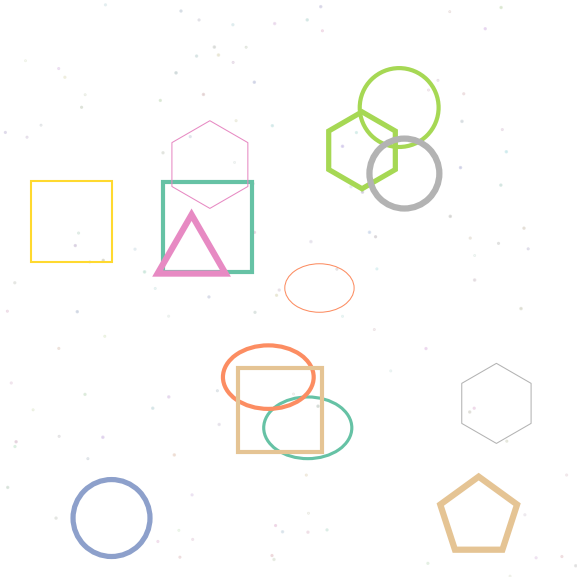[{"shape": "oval", "thickness": 1.5, "radius": 0.38, "center": [0.533, 0.258]}, {"shape": "square", "thickness": 2, "radius": 0.39, "center": [0.36, 0.606]}, {"shape": "oval", "thickness": 0.5, "radius": 0.3, "center": [0.553, 0.5]}, {"shape": "oval", "thickness": 2, "radius": 0.39, "center": [0.465, 0.346]}, {"shape": "circle", "thickness": 2.5, "radius": 0.33, "center": [0.193, 0.102]}, {"shape": "triangle", "thickness": 3, "radius": 0.34, "center": [0.332, 0.559]}, {"shape": "hexagon", "thickness": 0.5, "radius": 0.38, "center": [0.363, 0.714]}, {"shape": "hexagon", "thickness": 2.5, "radius": 0.33, "center": [0.627, 0.739]}, {"shape": "circle", "thickness": 2, "radius": 0.34, "center": [0.691, 0.813]}, {"shape": "square", "thickness": 1, "radius": 0.35, "center": [0.123, 0.616]}, {"shape": "pentagon", "thickness": 3, "radius": 0.35, "center": [0.829, 0.104]}, {"shape": "square", "thickness": 2, "radius": 0.36, "center": [0.485, 0.289]}, {"shape": "circle", "thickness": 3, "radius": 0.3, "center": [0.7, 0.699]}, {"shape": "hexagon", "thickness": 0.5, "radius": 0.35, "center": [0.86, 0.301]}]